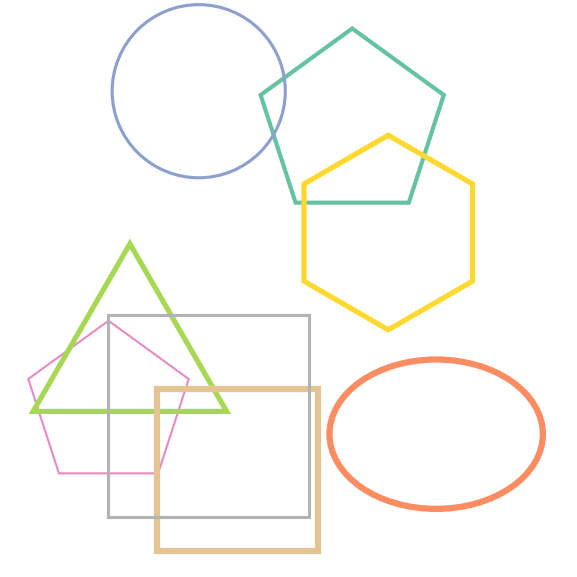[{"shape": "pentagon", "thickness": 2, "radius": 0.83, "center": [0.61, 0.783]}, {"shape": "oval", "thickness": 3, "radius": 0.92, "center": [0.755, 0.247]}, {"shape": "circle", "thickness": 1.5, "radius": 0.75, "center": [0.344, 0.841]}, {"shape": "pentagon", "thickness": 1, "radius": 0.73, "center": [0.188, 0.298]}, {"shape": "triangle", "thickness": 2.5, "radius": 0.97, "center": [0.225, 0.383]}, {"shape": "hexagon", "thickness": 2.5, "radius": 0.84, "center": [0.672, 0.596]}, {"shape": "square", "thickness": 3, "radius": 0.7, "center": [0.412, 0.185]}, {"shape": "square", "thickness": 1.5, "radius": 0.87, "center": [0.361, 0.279]}]